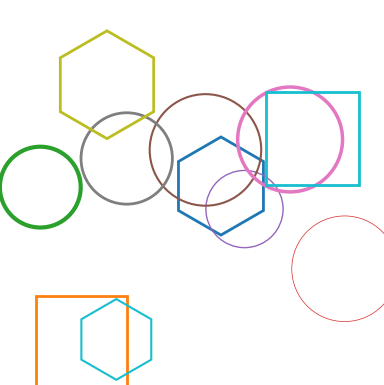[{"shape": "hexagon", "thickness": 2, "radius": 0.64, "center": [0.574, 0.517]}, {"shape": "square", "thickness": 2, "radius": 0.59, "center": [0.212, 0.112]}, {"shape": "circle", "thickness": 3, "radius": 0.52, "center": [0.105, 0.514]}, {"shape": "circle", "thickness": 0.5, "radius": 0.69, "center": [0.895, 0.302]}, {"shape": "circle", "thickness": 1, "radius": 0.5, "center": [0.635, 0.457]}, {"shape": "circle", "thickness": 1.5, "radius": 0.72, "center": [0.534, 0.611]}, {"shape": "circle", "thickness": 2.5, "radius": 0.68, "center": [0.754, 0.638]}, {"shape": "circle", "thickness": 2, "radius": 0.59, "center": [0.329, 0.588]}, {"shape": "hexagon", "thickness": 2, "radius": 0.7, "center": [0.278, 0.78]}, {"shape": "hexagon", "thickness": 1.5, "radius": 0.52, "center": [0.302, 0.118]}, {"shape": "square", "thickness": 2, "radius": 0.6, "center": [0.812, 0.641]}]